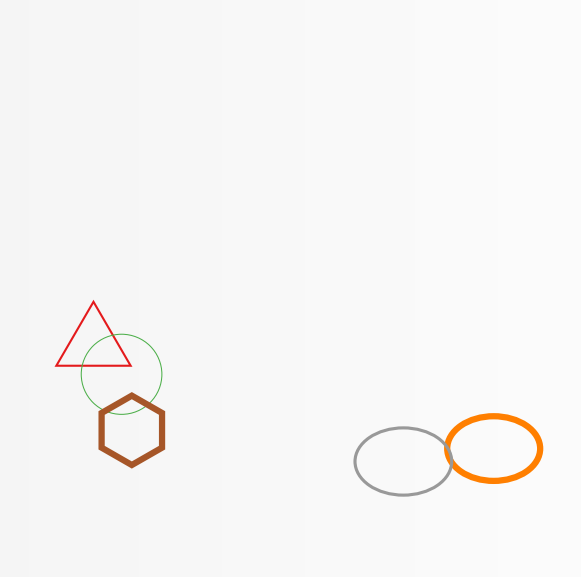[{"shape": "triangle", "thickness": 1, "radius": 0.37, "center": [0.161, 0.403]}, {"shape": "circle", "thickness": 0.5, "radius": 0.35, "center": [0.209, 0.351]}, {"shape": "oval", "thickness": 3, "radius": 0.4, "center": [0.849, 0.222]}, {"shape": "hexagon", "thickness": 3, "radius": 0.3, "center": [0.227, 0.254]}, {"shape": "oval", "thickness": 1.5, "radius": 0.42, "center": [0.694, 0.2]}]